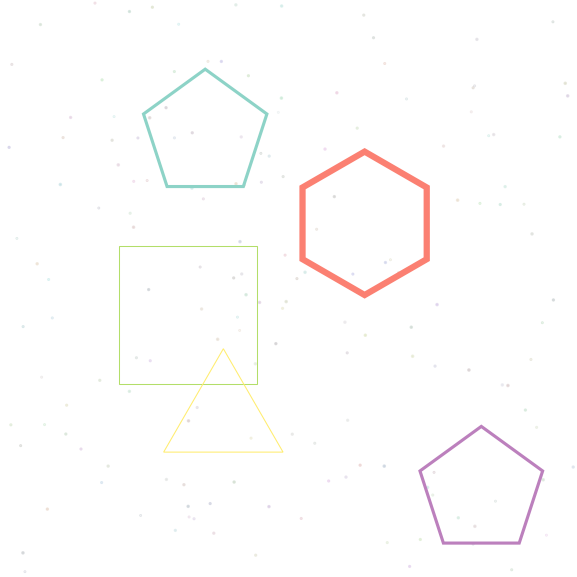[{"shape": "pentagon", "thickness": 1.5, "radius": 0.56, "center": [0.355, 0.767]}, {"shape": "hexagon", "thickness": 3, "radius": 0.62, "center": [0.631, 0.612]}, {"shape": "square", "thickness": 0.5, "radius": 0.6, "center": [0.326, 0.453]}, {"shape": "pentagon", "thickness": 1.5, "radius": 0.56, "center": [0.833, 0.149]}, {"shape": "triangle", "thickness": 0.5, "radius": 0.6, "center": [0.387, 0.276]}]